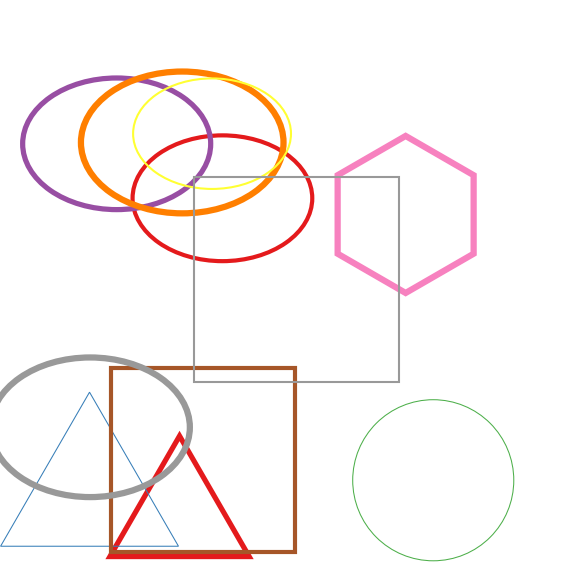[{"shape": "oval", "thickness": 2, "radius": 0.78, "center": [0.385, 0.656]}, {"shape": "triangle", "thickness": 2.5, "radius": 0.7, "center": [0.311, 0.105]}, {"shape": "triangle", "thickness": 0.5, "radius": 0.89, "center": [0.155, 0.142]}, {"shape": "circle", "thickness": 0.5, "radius": 0.7, "center": [0.75, 0.168]}, {"shape": "oval", "thickness": 2.5, "radius": 0.81, "center": [0.202, 0.75]}, {"shape": "oval", "thickness": 3, "radius": 0.88, "center": [0.316, 0.752]}, {"shape": "oval", "thickness": 1, "radius": 0.68, "center": [0.367, 0.768]}, {"shape": "square", "thickness": 2, "radius": 0.8, "center": [0.352, 0.203]}, {"shape": "hexagon", "thickness": 3, "radius": 0.68, "center": [0.702, 0.628]}, {"shape": "oval", "thickness": 3, "radius": 0.86, "center": [0.156, 0.259]}, {"shape": "square", "thickness": 1, "radius": 0.89, "center": [0.513, 0.515]}]